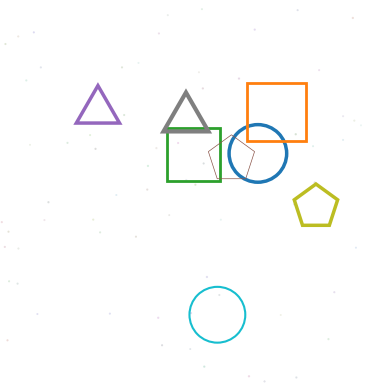[{"shape": "circle", "thickness": 2.5, "radius": 0.37, "center": [0.67, 0.602]}, {"shape": "square", "thickness": 2, "radius": 0.38, "center": [0.718, 0.709]}, {"shape": "square", "thickness": 2, "radius": 0.34, "center": [0.504, 0.599]}, {"shape": "triangle", "thickness": 2.5, "radius": 0.32, "center": [0.254, 0.713]}, {"shape": "pentagon", "thickness": 0.5, "radius": 0.32, "center": [0.601, 0.587]}, {"shape": "triangle", "thickness": 3, "radius": 0.34, "center": [0.483, 0.692]}, {"shape": "pentagon", "thickness": 2.5, "radius": 0.3, "center": [0.821, 0.463]}, {"shape": "circle", "thickness": 1.5, "radius": 0.36, "center": [0.565, 0.182]}]